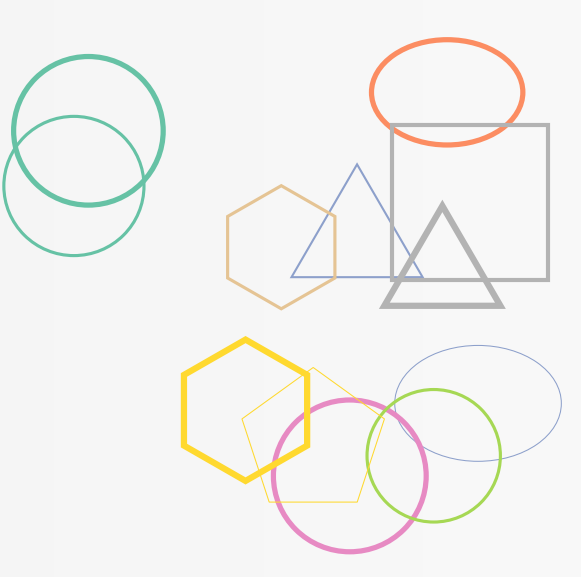[{"shape": "circle", "thickness": 2.5, "radius": 0.64, "center": [0.152, 0.773]}, {"shape": "circle", "thickness": 1.5, "radius": 0.6, "center": [0.127, 0.677]}, {"shape": "oval", "thickness": 2.5, "radius": 0.65, "center": [0.769, 0.839]}, {"shape": "triangle", "thickness": 1, "radius": 0.65, "center": [0.614, 0.584]}, {"shape": "oval", "thickness": 0.5, "radius": 0.72, "center": [0.822, 0.301]}, {"shape": "circle", "thickness": 2.5, "radius": 0.66, "center": [0.602, 0.175]}, {"shape": "circle", "thickness": 1.5, "radius": 0.57, "center": [0.746, 0.21]}, {"shape": "pentagon", "thickness": 0.5, "radius": 0.64, "center": [0.539, 0.234]}, {"shape": "hexagon", "thickness": 3, "radius": 0.61, "center": [0.422, 0.289]}, {"shape": "hexagon", "thickness": 1.5, "radius": 0.53, "center": [0.484, 0.571]}, {"shape": "triangle", "thickness": 3, "radius": 0.58, "center": [0.761, 0.527]}, {"shape": "square", "thickness": 2, "radius": 0.67, "center": [0.809, 0.648]}]